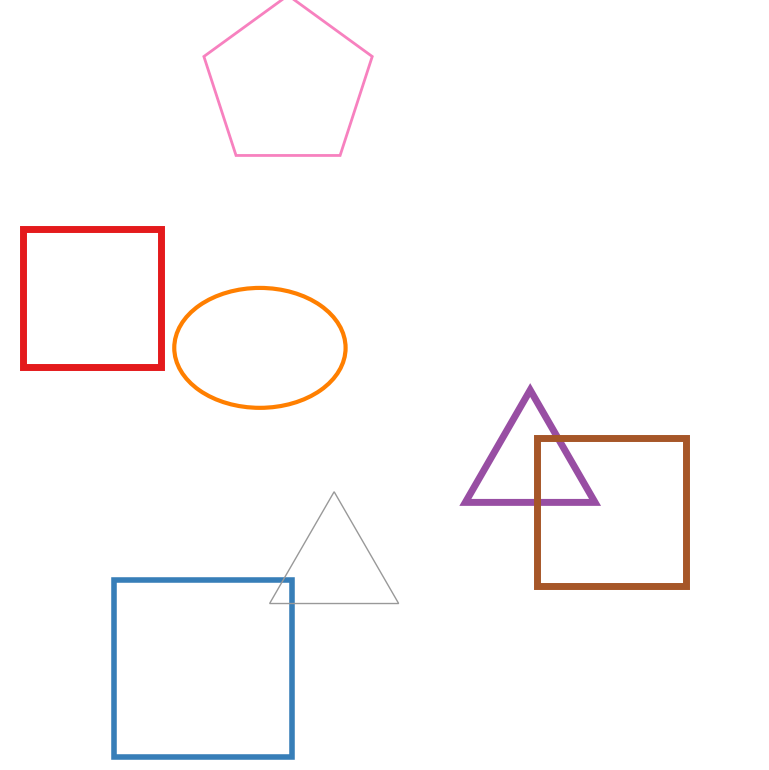[{"shape": "square", "thickness": 2.5, "radius": 0.45, "center": [0.12, 0.613]}, {"shape": "square", "thickness": 2, "radius": 0.58, "center": [0.264, 0.132]}, {"shape": "triangle", "thickness": 2.5, "radius": 0.49, "center": [0.689, 0.396]}, {"shape": "oval", "thickness": 1.5, "radius": 0.56, "center": [0.338, 0.548]}, {"shape": "square", "thickness": 2.5, "radius": 0.48, "center": [0.794, 0.335]}, {"shape": "pentagon", "thickness": 1, "radius": 0.57, "center": [0.374, 0.891]}, {"shape": "triangle", "thickness": 0.5, "radius": 0.48, "center": [0.434, 0.265]}]